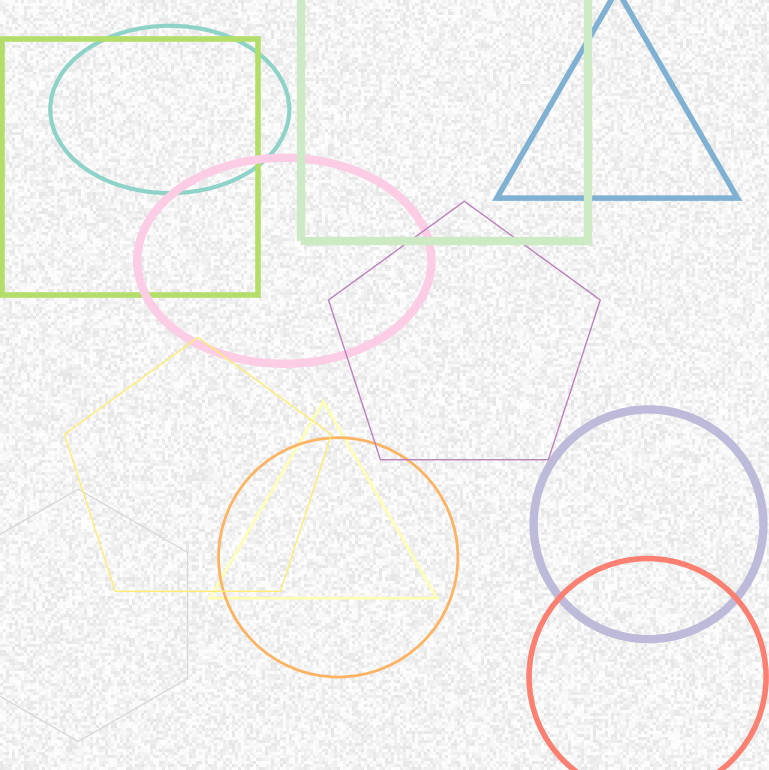[{"shape": "oval", "thickness": 1.5, "radius": 0.78, "center": [0.221, 0.858]}, {"shape": "triangle", "thickness": 1, "radius": 0.85, "center": [0.42, 0.308]}, {"shape": "circle", "thickness": 3, "radius": 0.75, "center": [0.842, 0.319]}, {"shape": "circle", "thickness": 2, "radius": 0.77, "center": [0.841, 0.121]}, {"shape": "triangle", "thickness": 2, "radius": 0.9, "center": [0.801, 0.833]}, {"shape": "circle", "thickness": 1, "radius": 0.78, "center": [0.439, 0.276]}, {"shape": "square", "thickness": 2, "radius": 0.83, "center": [0.169, 0.783]}, {"shape": "oval", "thickness": 3, "radius": 0.96, "center": [0.369, 0.661]}, {"shape": "hexagon", "thickness": 0.5, "radius": 0.82, "center": [0.102, 0.201]}, {"shape": "pentagon", "thickness": 0.5, "radius": 0.93, "center": [0.603, 0.553]}, {"shape": "square", "thickness": 3, "radius": 0.93, "center": [0.577, 0.873]}, {"shape": "pentagon", "thickness": 0.5, "radius": 0.91, "center": [0.257, 0.379]}]